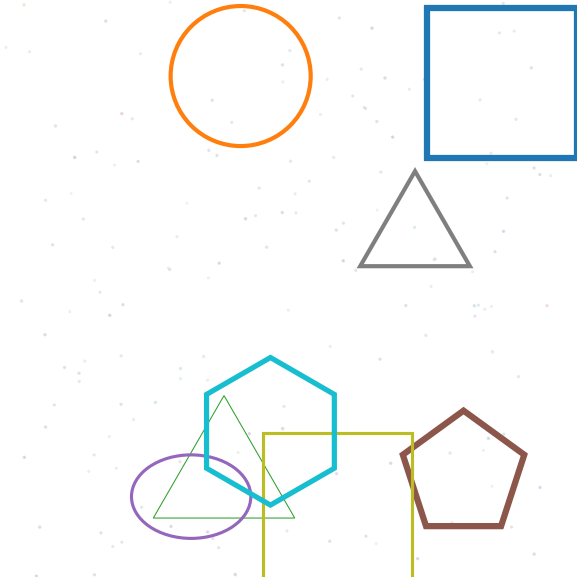[{"shape": "square", "thickness": 3, "radius": 0.65, "center": [0.869, 0.856]}, {"shape": "circle", "thickness": 2, "radius": 0.61, "center": [0.417, 0.867]}, {"shape": "triangle", "thickness": 0.5, "radius": 0.71, "center": [0.388, 0.173]}, {"shape": "oval", "thickness": 1.5, "radius": 0.52, "center": [0.331, 0.139]}, {"shape": "pentagon", "thickness": 3, "radius": 0.55, "center": [0.803, 0.178]}, {"shape": "triangle", "thickness": 2, "radius": 0.55, "center": [0.719, 0.593]}, {"shape": "square", "thickness": 1.5, "radius": 0.64, "center": [0.584, 0.121]}, {"shape": "hexagon", "thickness": 2.5, "radius": 0.64, "center": [0.468, 0.252]}]